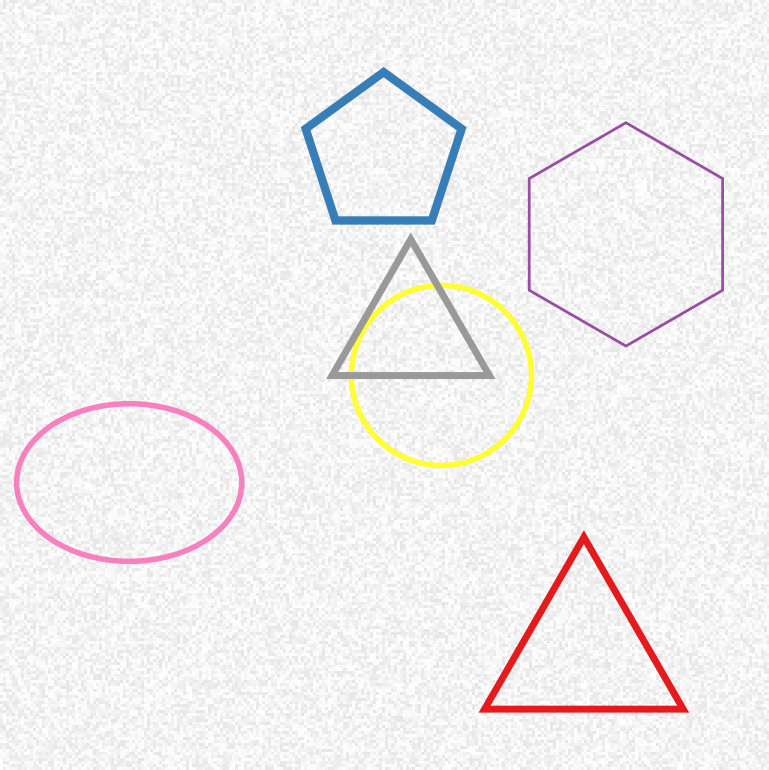[{"shape": "triangle", "thickness": 2.5, "radius": 0.74, "center": [0.758, 0.153]}, {"shape": "pentagon", "thickness": 3, "radius": 0.53, "center": [0.498, 0.8]}, {"shape": "hexagon", "thickness": 1, "radius": 0.73, "center": [0.813, 0.696]}, {"shape": "circle", "thickness": 2, "radius": 0.58, "center": [0.573, 0.512]}, {"shape": "oval", "thickness": 2, "radius": 0.73, "center": [0.168, 0.373]}, {"shape": "triangle", "thickness": 2.5, "radius": 0.59, "center": [0.533, 0.571]}]